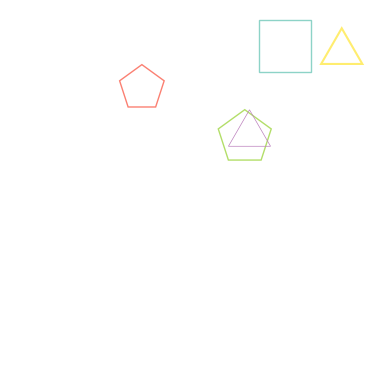[{"shape": "square", "thickness": 1, "radius": 0.34, "center": [0.739, 0.881]}, {"shape": "pentagon", "thickness": 1, "radius": 0.3, "center": [0.369, 0.771]}, {"shape": "pentagon", "thickness": 1, "radius": 0.36, "center": [0.636, 0.643]}, {"shape": "triangle", "thickness": 0.5, "radius": 0.32, "center": [0.648, 0.652]}, {"shape": "triangle", "thickness": 1.5, "radius": 0.31, "center": [0.888, 0.865]}]